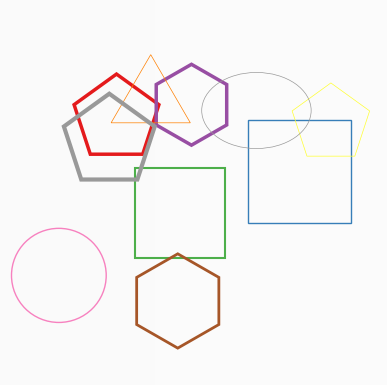[{"shape": "pentagon", "thickness": 2.5, "radius": 0.58, "center": [0.301, 0.693]}, {"shape": "square", "thickness": 1, "radius": 0.67, "center": [0.773, 0.555]}, {"shape": "square", "thickness": 1.5, "radius": 0.58, "center": [0.465, 0.447]}, {"shape": "hexagon", "thickness": 2.5, "radius": 0.52, "center": [0.494, 0.728]}, {"shape": "triangle", "thickness": 0.5, "radius": 0.59, "center": [0.389, 0.74]}, {"shape": "pentagon", "thickness": 0.5, "radius": 0.53, "center": [0.854, 0.679]}, {"shape": "hexagon", "thickness": 2, "radius": 0.61, "center": [0.459, 0.218]}, {"shape": "circle", "thickness": 1, "radius": 0.61, "center": [0.152, 0.285]}, {"shape": "pentagon", "thickness": 3, "radius": 0.62, "center": [0.282, 0.633]}, {"shape": "oval", "thickness": 0.5, "radius": 0.71, "center": [0.662, 0.713]}]